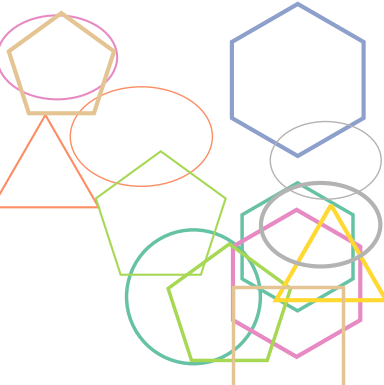[{"shape": "circle", "thickness": 2.5, "radius": 0.87, "center": [0.503, 0.229]}, {"shape": "hexagon", "thickness": 2.5, "radius": 0.83, "center": [0.773, 0.359]}, {"shape": "oval", "thickness": 1, "radius": 0.92, "center": [0.367, 0.645]}, {"shape": "triangle", "thickness": 1.5, "radius": 0.8, "center": [0.118, 0.541]}, {"shape": "hexagon", "thickness": 3, "radius": 0.99, "center": [0.773, 0.792]}, {"shape": "oval", "thickness": 1.5, "radius": 0.78, "center": [0.148, 0.851]}, {"shape": "hexagon", "thickness": 3, "radius": 0.95, "center": [0.77, 0.264]}, {"shape": "pentagon", "thickness": 2.5, "radius": 0.84, "center": [0.596, 0.199]}, {"shape": "pentagon", "thickness": 1.5, "radius": 0.89, "center": [0.418, 0.43]}, {"shape": "triangle", "thickness": 3, "radius": 0.82, "center": [0.86, 0.303]}, {"shape": "pentagon", "thickness": 3, "radius": 0.72, "center": [0.159, 0.822]}, {"shape": "square", "thickness": 2.5, "radius": 0.71, "center": [0.748, 0.112]}, {"shape": "oval", "thickness": 1, "radius": 0.72, "center": [0.846, 0.583]}, {"shape": "oval", "thickness": 3, "radius": 0.77, "center": [0.833, 0.416]}]